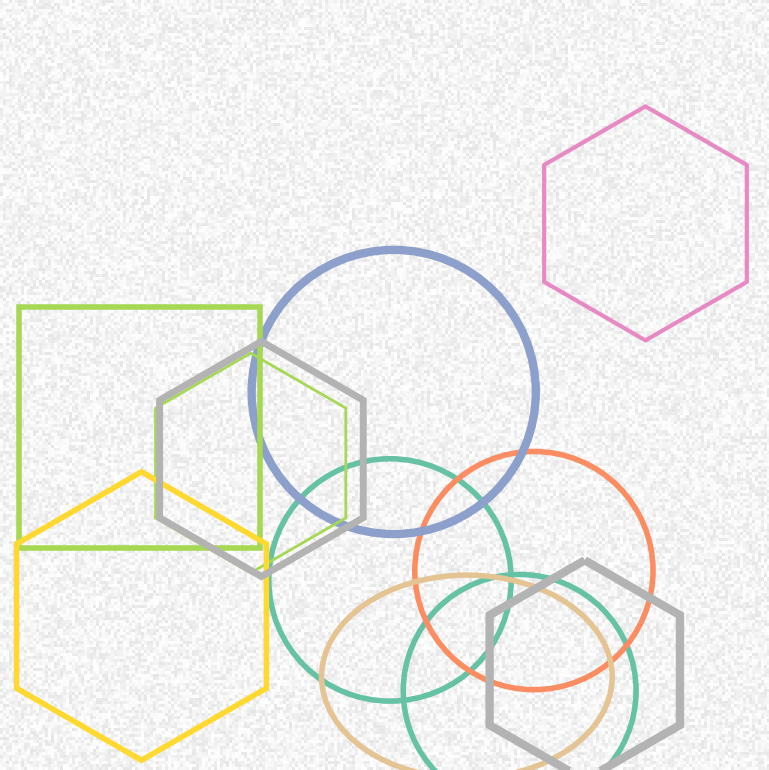[{"shape": "circle", "thickness": 2, "radius": 0.76, "center": [0.675, 0.103]}, {"shape": "circle", "thickness": 2, "radius": 0.79, "center": [0.506, 0.247]}, {"shape": "circle", "thickness": 2, "radius": 0.77, "center": [0.693, 0.259]}, {"shape": "circle", "thickness": 3, "radius": 0.92, "center": [0.511, 0.491]}, {"shape": "hexagon", "thickness": 1.5, "radius": 0.76, "center": [0.838, 0.71]}, {"shape": "square", "thickness": 2, "radius": 0.78, "center": [0.181, 0.445]}, {"shape": "hexagon", "thickness": 1, "radius": 0.71, "center": [0.326, 0.399]}, {"shape": "hexagon", "thickness": 2, "radius": 0.94, "center": [0.184, 0.2]}, {"shape": "oval", "thickness": 2, "radius": 0.94, "center": [0.606, 0.121]}, {"shape": "hexagon", "thickness": 2.5, "radius": 0.76, "center": [0.34, 0.404]}, {"shape": "hexagon", "thickness": 3, "radius": 0.71, "center": [0.759, 0.13]}]